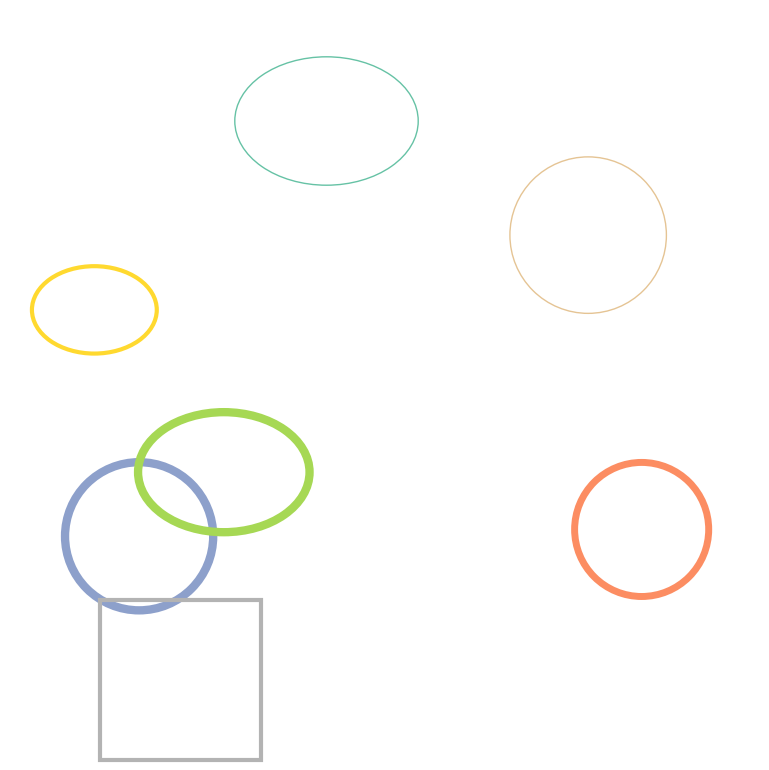[{"shape": "oval", "thickness": 0.5, "radius": 0.6, "center": [0.424, 0.843]}, {"shape": "circle", "thickness": 2.5, "radius": 0.44, "center": [0.833, 0.312]}, {"shape": "circle", "thickness": 3, "radius": 0.48, "center": [0.181, 0.304]}, {"shape": "oval", "thickness": 3, "radius": 0.56, "center": [0.291, 0.387]}, {"shape": "oval", "thickness": 1.5, "radius": 0.41, "center": [0.123, 0.598]}, {"shape": "circle", "thickness": 0.5, "radius": 0.51, "center": [0.764, 0.695]}, {"shape": "square", "thickness": 1.5, "radius": 0.52, "center": [0.235, 0.117]}]